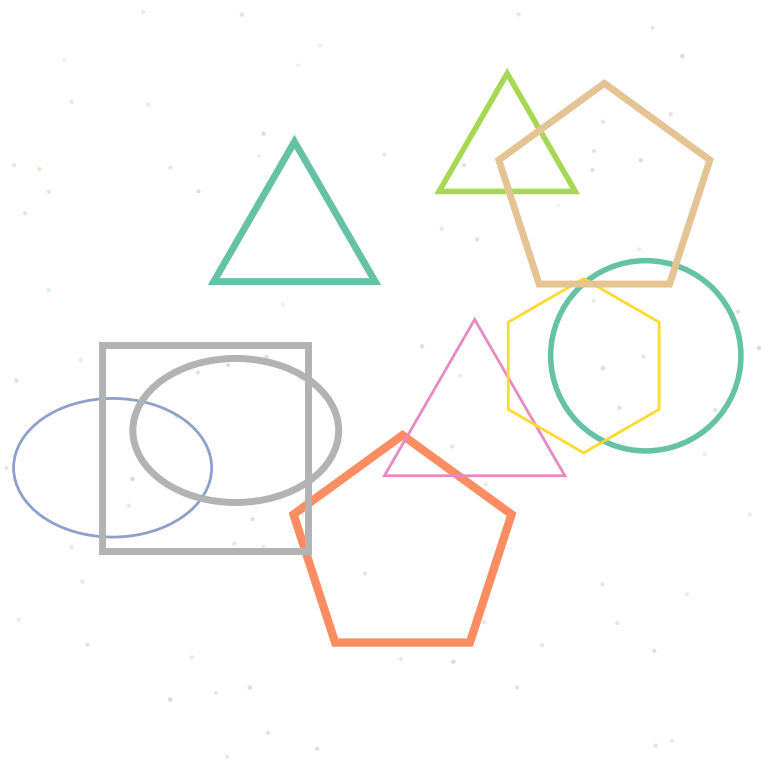[{"shape": "circle", "thickness": 2, "radius": 0.62, "center": [0.839, 0.538]}, {"shape": "triangle", "thickness": 2.5, "radius": 0.61, "center": [0.382, 0.695]}, {"shape": "pentagon", "thickness": 3, "radius": 0.74, "center": [0.523, 0.286]}, {"shape": "oval", "thickness": 1, "radius": 0.64, "center": [0.146, 0.393]}, {"shape": "triangle", "thickness": 1, "radius": 0.68, "center": [0.616, 0.45]}, {"shape": "triangle", "thickness": 2, "radius": 0.51, "center": [0.659, 0.802]}, {"shape": "hexagon", "thickness": 1, "radius": 0.57, "center": [0.758, 0.525]}, {"shape": "pentagon", "thickness": 2.5, "radius": 0.72, "center": [0.785, 0.748]}, {"shape": "square", "thickness": 2.5, "radius": 0.67, "center": [0.266, 0.419]}, {"shape": "oval", "thickness": 2.5, "radius": 0.67, "center": [0.306, 0.441]}]